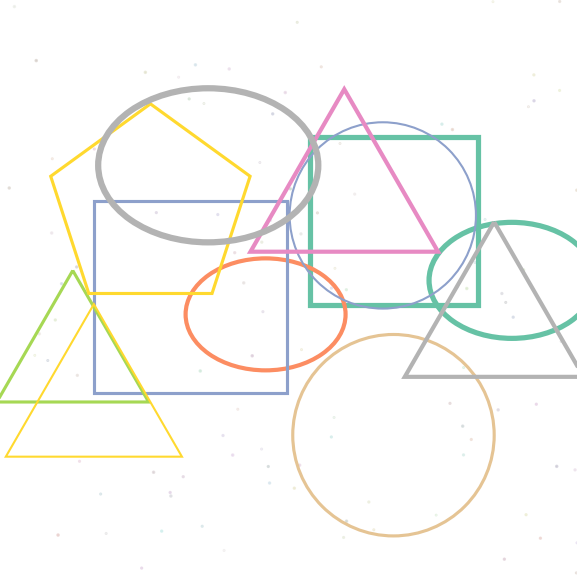[{"shape": "square", "thickness": 2.5, "radius": 0.73, "center": [0.683, 0.616]}, {"shape": "oval", "thickness": 2.5, "radius": 0.72, "center": [0.886, 0.514]}, {"shape": "oval", "thickness": 2, "radius": 0.69, "center": [0.46, 0.455]}, {"shape": "circle", "thickness": 1, "radius": 0.81, "center": [0.663, 0.626]}, {"shape": "square", "thickness": 1.5, "radius": 0.83, "center": [0.33, 0.485]}, {"shape": "triangle", "thickness": 2, "radius": 0.94, "center": [0.596, 0.657]}, {"shape": "triangle", "thickness": 1.5, "radius": 0.76, "center": [0.126, 0.379]}, {"shape": "pentagon", "thickness": 1.5, "radius": 0.91, "center": [0.26, 0.638]}, {"shape": "triangle", "thickness": 1, "radius": 0.88, "center": [0.163, 0.296]}, {"shape": "circle", "thickness": 1.5, "radius": 0.87, "center": [0.681, 0.246]}, {"shape": "oval", "thickness": 3, "radius": 0.95, "center": [0.361, 0.713]}, {"shape": "triangle", "thickness": 2, "radius": 0.89, "center": [0.856, 0.436]}]